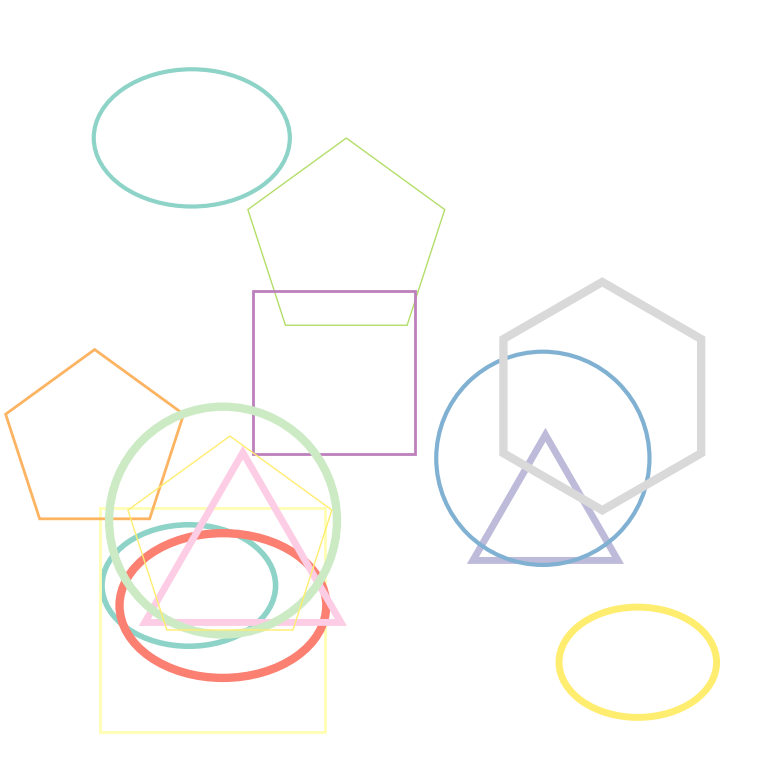[{"shape": "oval", "thickness": 1.5, "radius": 0.64, "center": [0.249, 0.821]}, {"shape": "oval", "thickness": 2, "radius": 0.56, "center": [0.245, 0.24]}, {"shape": "square", "thickness": 1, "radius": 0.73, "center": [0.276, 0.195]}, {"shape": "triangle", "thickness": 2.5, "radius": 0.54, "center": [0.708, 0.327]}, {"shape": "oval", "thickness": 3, "radius": 0.67, "center": [0.289, 0.214]}, {"shape": "circle", "thickness": 1.5, "radius": 0.69, "center": [0.705, 0.405]}, {"shape": "pentagon", "thickness": 1, "radius": 0.61, "center": [0.123, 0.425]}, {"shape": "pentagon", "thickness": 0.5, "radius": 0.67, "center": [0.45, 0.686]}, {"shape": "triangle", "thickness": 2.5, "radius": 0.74, "center": [0.315, 0.265]}, {"shape": "hexagon", "thickness": 3, "radius": 0.74, "center": [0.782, 0.486]}, {"shape": "square", "thickness": 1, "radius": 0.53, "center": [0.434, 0.516]}, {"shape": "circle", "thickness": 3, "radius": 0.74, "center": [0.29, 0.324]}, {"shape": "pentagon", "thickness": 0.5, "radius": 0.7, "center": [0.299, 0.294]}, {"shape": "oval", "thickness": 2.5, "radius": 0.51, "center": [0.828, 0.14]}]